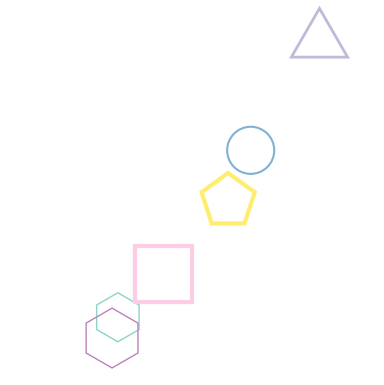[{"shape": "hexagon", "thickness": 1, "radius": 0.32, "center": [0.306, 0.176]}, {"shape": "triangle", "thickness": 2, "radius": 0.42, "center": [0.83, 0.894]}, {"shape": "circle", "thickness": 1.5, "radius": 0.31, "center": [0.651, 0.61]}, {"shape": "square", "thickness": 3, "radius": 0.37, "center": [0.425, 0.288]}, {"shape": "hexagon", "thickness": 1, "radius": 0.39, "center": [0.291, 0.122]}, {"shape": "pentagon", "thickness": 3, "radius": 0.36, "center": [0.593, 0.478]}]